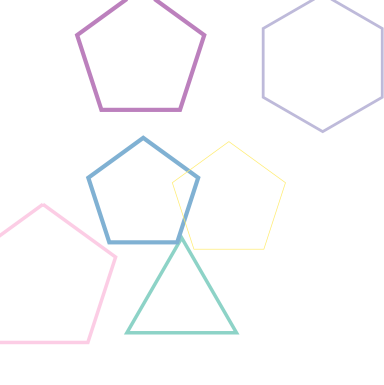[{"shape": "triangle", "thickness": 2.5, "radius": 0.82, "center": [0.472, 0.218]}, {"shape": "hexagon", "thickness": 2, "radius": 0.89, "center": [0.838, 0.837]}, {"shape": "pentagon", "thickness": 3, "radius": 0.75, "center": [0.372, 0.492]}, {"shape": "pentagon", "thickness": 2.5, "radius": 0.99, "center": [0.112, 0.271]}, {"shape": "pentagon", "thickness": 3, "radius": 0.87, "center": [0.365, 0.855]}, {"shape": "pentagon", "thickness": 0.5, "radius": 0.77, "center": [0.595, 0.478]}]